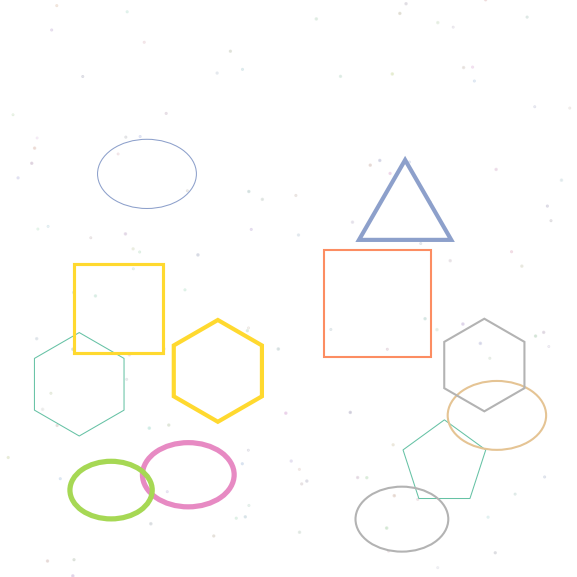[{"shape": "pentagon", "thickness": 0.5, "radius": 0.38, "center": [0.77, 0.197]}, {"shape": "hexagon", "thickness": 0.5, "radius": 0.45, "center": [0.137, 0.334]}, {"shape": "square", "thickness": 1, "radius": 0.46, "center": [0.653, 0.474]}, {"shape": "oval", "thickness": 0.5, "radius": 0.43, "center": [0.255, 0.698]}, {"shape": "triangle", "thickness": 2, "radius": 0.46, "center": [0.701, 0.63]}, {"shape": "oval", "thickness": 2.5, "radius": 0.4, "center": [0.326, 0.177]}, {"shape": "oval", "thickness": 2.5, "radius": 0.36, "center": [0.192, 0.15]}, {"shape": "square", "thickness": 1.5, "radius": 0.38, "center": [0.206, 0.465]}, {"shape": "hexagon", "thickness": 2, "radius": 0.44, "center": [0.377, 0.357]}, {"shape": "oval", "thickness": 1, "radius": 0.43, "center": [0.86, 0.28]}, {"shape": "oval", "thickness": 1, "radius": 0.4, "center": [0.696, 0.1]}, {"shape": "hexagon", "thickness": 1, "radius": 0.4, "center": [0.839, 0.367]}]